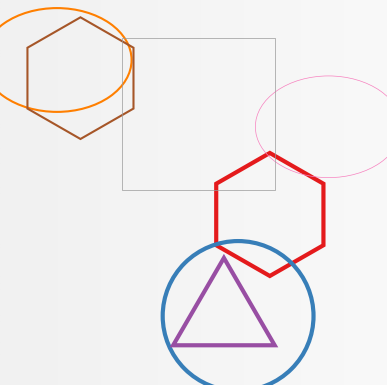[{"shape": "hexagon", "thickness": 3, "radius": 0.8, "center": [0.696, 0.443]}, {"shape": "circle", "thickness": 3, "radius": 0.97, "center": [0.614, 0.179]}, {"shape": "triangle", "thickness": 3, "radius": 0.76, "center": [0.578, 0.179]}, {"shape": "oval", "thickness": 1.5, "radius": 0.96, "center": [0.147, 0.844]}, {"shape": "hexagon", "thickness": 1.5, "radius": 0.79, "center": [0.208, 0.797]}, {"shape": "oval", "thickness": 0.5, "radius": 0.94, "center": [0.848, 0.671]}, {"shape": "square", "thickness": 0.5, "radius": 0.99, "center": [0.513, 0.703]}]